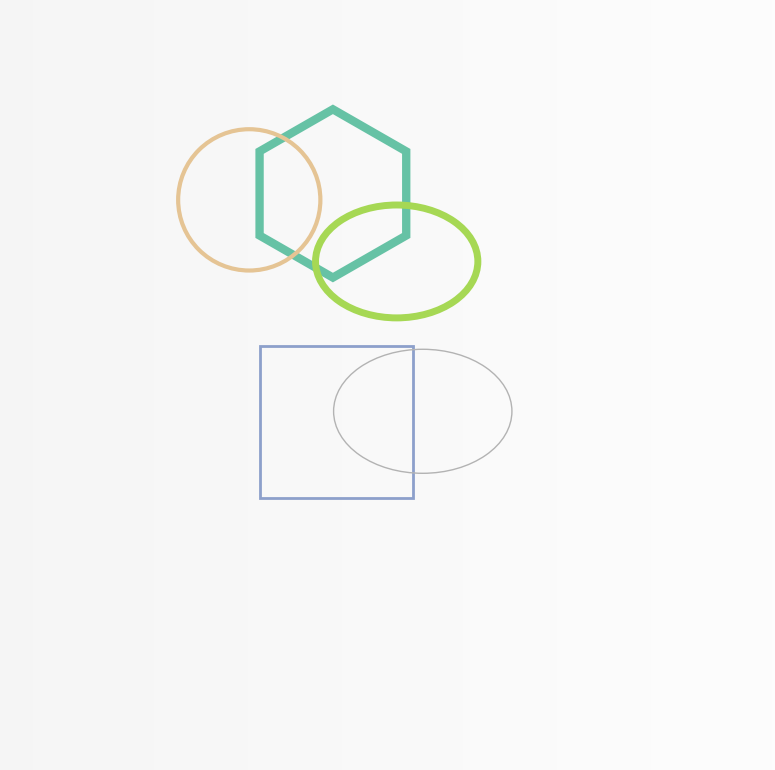[{"shape": "hexagon", "thickness": 3, "radius": 0.55, "center": [0.43, 0.749]}, {"shape": "square", "thickness": 1, "radius": 0.49, "center": [0.434, 0.452]}, {"shape": "oval", "thickness": 2.5, "radius": 0.52, "center": [0.512, 0.66]}, {"shape": "circle", "thickness": 1.5, "radius": 0.46, "center": [0.322, 0.74]}, {"shape": "oval", "thickness": 0.5, "radius": 0.58, "center": [0.545, 0.466]}]